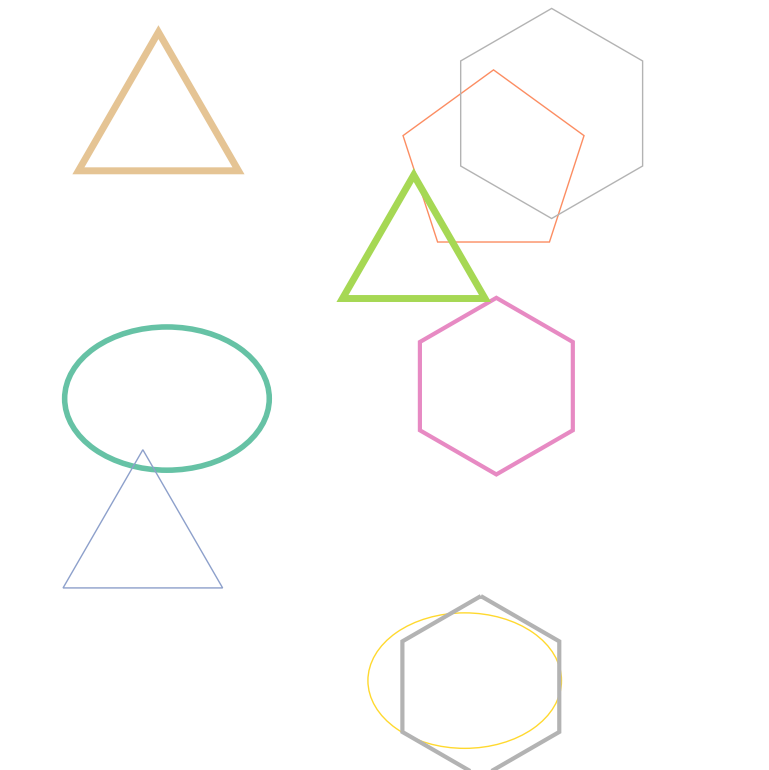[{"shape": "oval", "thickness": 2, "radius": 0.66, "center": [0.217, 0.482]}, {"shape": "pentagon", "thickness": 0.5, "radius": 0.62, "center": [0.641, 0.786]}, {"shape": "triangle", "thickness": 0.5, "radius": 0.6, "center": [0.186, 0.296]}, {"shape": "hexagon", "thickness": 1.5, "radius": 0.57, "center": [0.645, 0.499]}, {"shape": "triangle", "thickness": 2.5, "radius": 0.53, "center": [0.537, 0.666]}, {"shape": "oval", "thickness": 0.5, "radius": 0.63, "center": [0.604, 0.116]}, {"shape": "triangle", "thickness": 2.5, "radius": 0.6, "center": [0.206, 0.838]}, {"shape": "hexagon", "thickness": 1.5, "radius": 0.59, "center": [0.624, 0.108]}, {"shape": "hexagon", "thickness": 0.5, "radius": 0.68, "center": [0.716, 0.853]}]